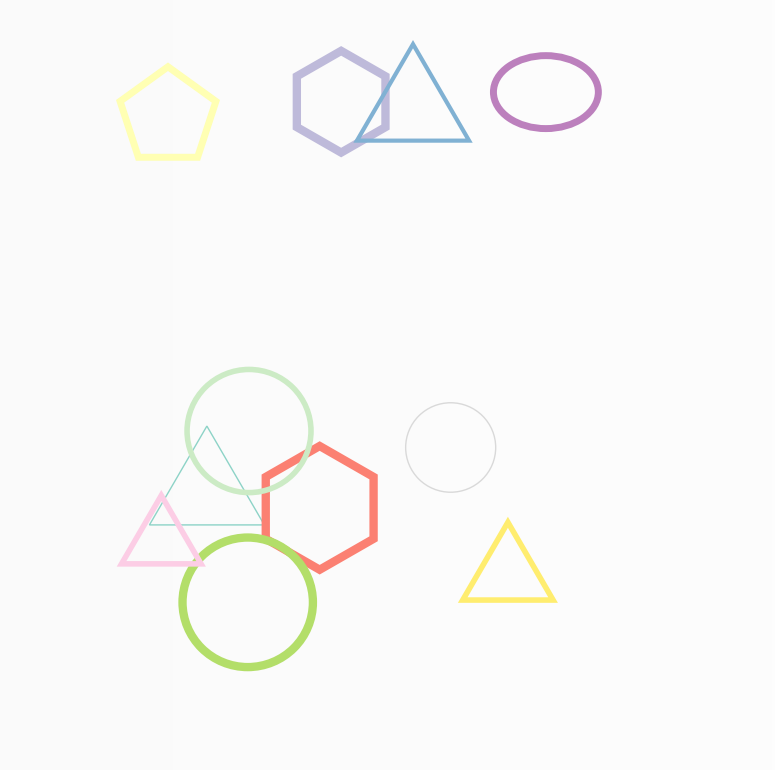[{"shape": "triangle", "thickness": 0.5, "radius": 0.43, "center": [0.267, 0.361]}, {"shape": "pentagon", "thickness": 2.5, "radius": 0.32, "center": [0.217, 0.848]}, {"shape": "hexagon", "thickness": 3, "radius": 0.33, "center": [0.44, 0.868]}, {"shape": "hexagon", "thickness": 3, "radius": 0.4, "center": [0.412, 0.34]}, {"shape": "triangle", "thickness": 1.5, "radius": 0.42, "center": [0.533, 0.859]}, {"shape": "circle", "thickness": 3, "radius": 0.42, "center": [0.32, 0.218]}, {"shape": "triangle", "thickness": 2, "radius": 0.3, "center": [0.208, 0.297]}, {"shape": "circle", "thickness": 0.5, "radius": 0.29, "center": [0.582, 0.419]}, {"shape": "oval", "thickness": 2.5, "radius": 0.34, "center": [0.704, 0.88]}, {"shape": "circle", "thickness": 2, "radius": 0.4, "center": [0.321, 0.44]}, {"shape": "triangle", "thickness": 2, "radius": 0.34, "center": [0.655, 0.254]}]